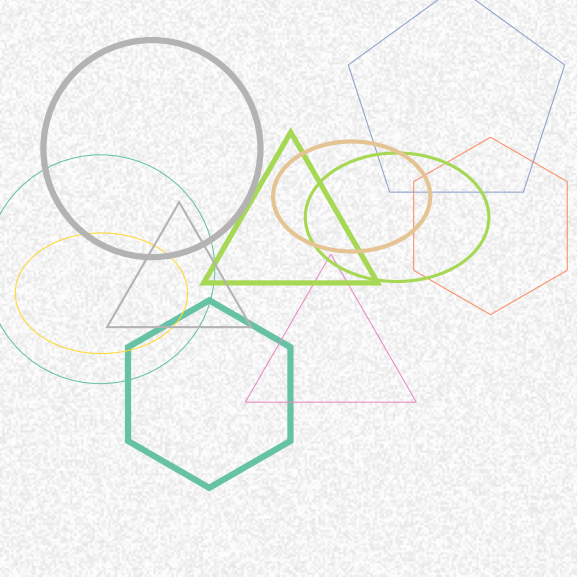[{"shape": "circle", "thickness": 0.5, "radius": 0.99, "center": [0.174, 0.533]}, {"shape": "hexagon", "thickness": 3, "radius": 0.81, "center": [0.362, 0.317]}, {"shape": "hexagon", "thickness": 0.5, "radius": 0.77, "center": [0.849, 0.608]}, {"shape": "pentagon", "thickness": 0.5, "radius": 0.98, "center": [0.791, 0.826]}, {"shape": "triangle", "thickness": 0.5, "radius": 0.86, "center": [0.573, 0.388]}, {"shape": "oval", "thickness": 1.5, "radius": 0.79, "center": [0.688, 0.623]}, {"shape": "triangle", "thickness": 2.5, "radius": 0.87, "center": [0.503, 0.596]}, {"shape": "oval", "thickness": 0.5, "radius": 0.75, "center": [0.176, 0.491]}, {"shape": "oval", "thickness": 2, "radius": 0.68, "center": [0.609, 0.659]}, {"shape": "circle", "thickness": 3, "radius": 0.94, "center": [0.263, 0.742]}, {"shape": "triangle", "thickness": 1, "radius": 0.72, "center": [0.31, 0.505]}]